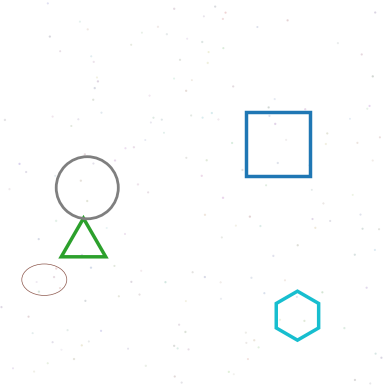[{"shape": "square", "thickness": 2.5, "radius": 0.41, "center": [0.722, 0.625]}, {"shape": "triangle", "thickness": 2.5, "radius": 0.33, "center": [0.217, 0.366]}, {"shape": "oval", "thickness": 0.5, "radius": 0.29, "center": [0.115, 0.273]}, {"shape": "circle", "thickness": 2, "radius": 0.4, "center": [0.227, 0.512]}, {"shape": "hexagon", "thickness": 2.5, "radius": 0.32, "center": [0.773, 0.18]}]